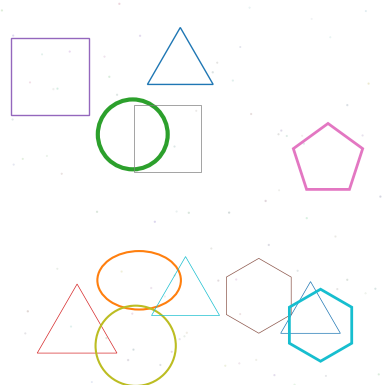[{"shape": "triangle", "thickness": 0.5, "radius": 0.45, "center": [0.807, 0.179]}, {"shape": "triangle", "thickness": 1, "radius": 0.49, "center": [0.468, 0.83]}, {"shape": "oval", "thickness": 1.5, "radius": 0.54, "center": [0.361, 0.272]}, {"shape": "circle", "thickness": 3, "radius": 0.45, "center": [0.345, 0.651]}, {"shape": "triangle", "thickness": 0.5, "radius": 0.6, "center": [0.2, 0.143]}, {"shape": "square", "thickness": 1, "radius": 0.5, "center": [0.129, 0.802]}, {"shape": "hexagon", "thickness": 0.5, "radius": 0.49, "center": [0.672, 0.232]}, {"shape": "pentagon", "thickness": 2, "radius": 0.47, "center": [0.852, 0.585]}, {"shape": "square", "thickness": 0.5, "radius": 0.43, "center": [0.435, 0.64]}, {"shape": "circle", "thickness": 1.5, "radius": 0.52, "center": [0.352, 0.102]}, {"shape": "triangle", "thickness": 0.5, "radius": 0.51, "center": [0.482, 0.232]}, {"shape": "hexagon", "thickness": 2, "radius": 0.47, "center": [0.833, 0.155]}]